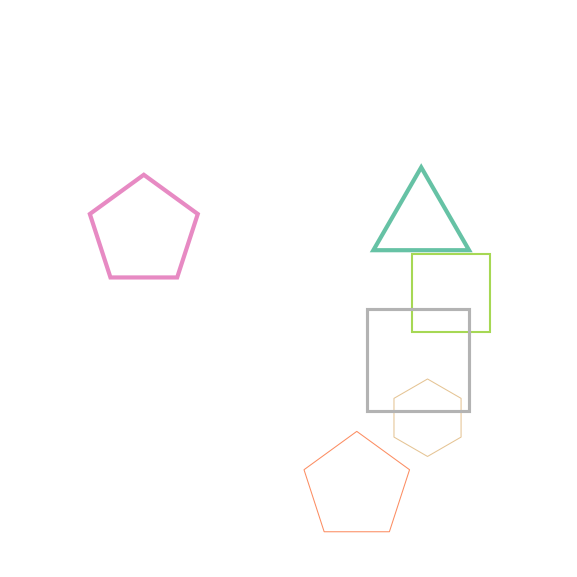[{"shape": "triangle", "thickness": 2, "radius": 0.48, "center": [0.729, 0.614]}, {"shape": "pentagon", "thickness": 0.5, "radius": 0.48, "center": [0.618, 0.156]}, {"shape": "pentagon", "thickness": 2, "radius": 0.49, "center": [0.249, 0.598]}, {"shape": "square", "thickness": 1, "radius": 0.34, "center": [0.781, 0.492]}, {"shape": "hexagon", "thickness": 0.5, "radius": 0.34, "center": [0.74, 0.276]}, {"shape": "square", "thickness": 1.5, "radius": 0.44, "center": [0.724, 0.375]}]